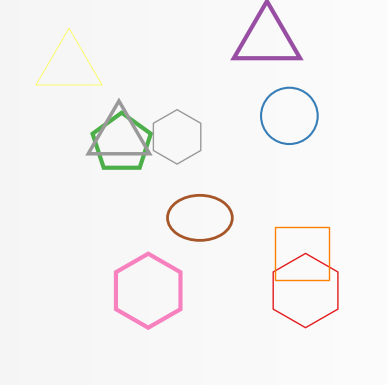[{"shape": "hexagon", "thickness": 1, "radius": 0.48, "center": [0.789, 0.245]}, {"shape": "circle", "thickness": 1.5, "radius": 0.37, "center": [0.747, 0.699]}, {"shape": "pentagon", "thickness": 3, "radius": 0.39, "center": [0.314, 0.628]}, {"shape": "triangle", "thickness": 3, "radius": 0.49, "center": [0.689, 0.898]}, {"shape": "square", "thickness": 1, "radius": 0.35, "center": [0.78, 0.341]}, {"shape": "triangle", "thickness": 0.5, "radius": 0.49, "center": [0.178, 0.828]}, {"shape": "oval", "thickness": 2, "radius": 0.42, "center": [0.516, 0.434]}, {"shape": "hexagon", "thickness": 3, "radius": 0.48, "center": [0.382, 0.245]}, {"shape": "hexagon", "thickness": 1, "radius": 0.35, "center": [0.457, 0.644]}, {"shape": "triangle", "thickness": 2.5, "radius": 0.46, "center": [0.307, 0.646]}]